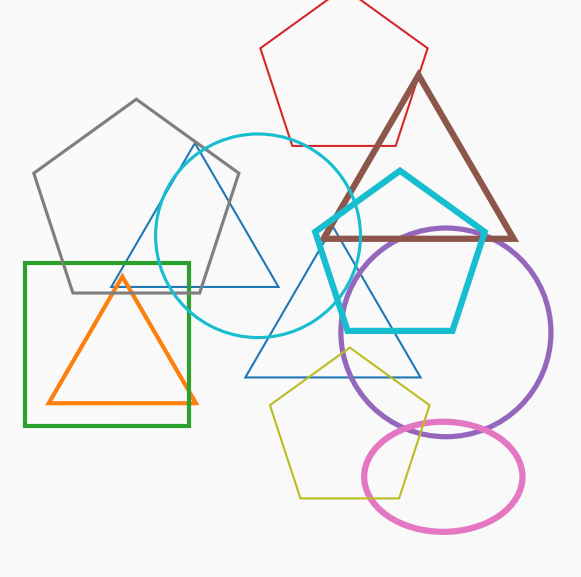[{"shape": "triangle", "thickness": 1, "radius": 0.83, "center": [0.335, 0.585]}, {"shape": "triangle", "thickness": 1, "radius": 0.87, "center": [0.573, 0.433]}, {"shape": "triangle", "thickness": 2, "radius": 0.73, "center": [0.21, 0.374]}, {"shape": "square", "thickness": 2, "radius": 0.71, "center": [0.185, 0.403]}, {"shape": "pentagon", "thickness": 1, "radius": 0.76, "center": [0.592, 0.869]}, {"shape": "circle", "thickness": 2.5, "radius": 0.9, "center": [0.767, 0.424]}, {"shape": "triangle", "thickness": 3, "radius": 0.94, "center": [0.72, 0.68]}, {"shape": "oval", "thickness": 3, "radius": 0.68, "center": [0.763, 0.174]}, {"shape": "pentagon", "thickness": 1.5, "radius": 0.93, "center": [0.235, 0.642]}, {"shape": "pentagon", "thickness": 1, "radius": 0.72, "center": [0.602, 0.253]}, {"shape": "circle", "thickness": 1.5, "radius": 0.88, "center": [0.444, 0.591]}, {"shape": "pentagon", "thickness": 3, "radius": 0.77, "center": [0.688, 0.55]}]